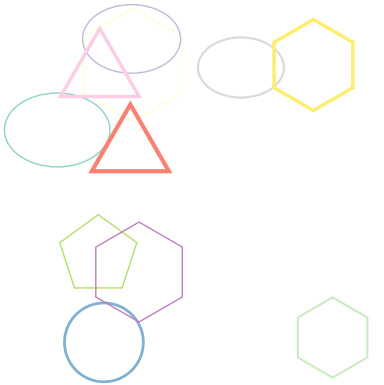[{"shape": "oval", "thickness": 1, "radius": 0.69, "center": [0.149, 0.662]}, {"shape": "hexagon", "thickness": 0.5, "radius": 0.73, "center": [0.346, 0.831]}, {"shape": "oval", "thickness": 1, "radius": 0.64, "center": [0.342, 0.899]}, {"shape": "triangle", "thickness": 3, "radius": 0.58, "center": [0.339, 0.613]}, {"shape": "circle", "thickness": 2, "radius": 0.51, "center": [0.27, 0.111]}, {"shape": "pentagon", "thickness": 1, "radius": 0.53, "center": [0.255, 0.337]}, {"shape": "triangle", "thickness": 2.5, "radius": 0.59, "center": [0.259, 0.808]}, {"shape": "oval", "thickness": 1.5, "radius": 0.56, "center": [0.626, 0.825]}, {"shape": "hexagon", "thickness": 1, "radius": 0.65, "center": [0.361, 0.293]}, {"shape": "hexagon", "thickness": 1.5, "radius": 0.52, "center": [0.864, 0.123]}, {"shape": "hexagon", "thickness": 2.5, "radius": 0.59, "center": [0.814, 0.831]}]